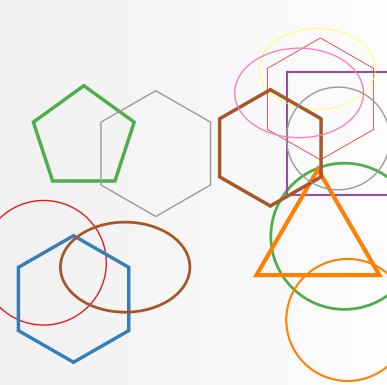[{"shape": "circle", "thickness": 1, "radius": 0.81, "center": [0.113, 0.317]}, {"shape": "hexagon", "thickness": 0.5, "radius": 0.79, "center": [0.827, 0.743]}, {"shape": "hexagon", "thickness": 2.5, "radius": 0.82, "center": [0.19, 0.223]}, {"shape": "circle", "thickness": 2, "radius": 0.95, "center": [0.889, 0.386]}, {"shape": "pentagon", "thickness": 2.5, "radius": 0.68, "center": [0.216, 0.641]}, {"shape": "square", "thickness": 1.5, "radius": 0.8, "center": [0.899, 0.654]}, {"shape": "triangle", "thickness": 3, "radius": 0.92, "center": [0.821, 0.377]}, {"shape": "circle", "thickness": 1.5, "radius": 0.79, "center": [0.897, 0.169]}, {"shape": "oval", "thickness": 0.5, "radius": 0.75, "center": [0.819, 0.821]}, {"shape": "oval", "thickness": 2, "radius": 0.84, "center": [0.323, 0.306]}, {"shape": "hexagon", "thickness": 2.5, "radius": 0.76, "center": [0.698, 0.616]}, {"shape": "oval", "thickness": 1, "radius": 0.83, "center": [0.772, 0.759]}, {"shape": "circle", "thickness": 1, "radius": 0.67, "center": [0.873, 0.64]}, {"shape": "hexagon", "thickness": 1, "radius": 0.82, "center": [0.402, 0.601]}]